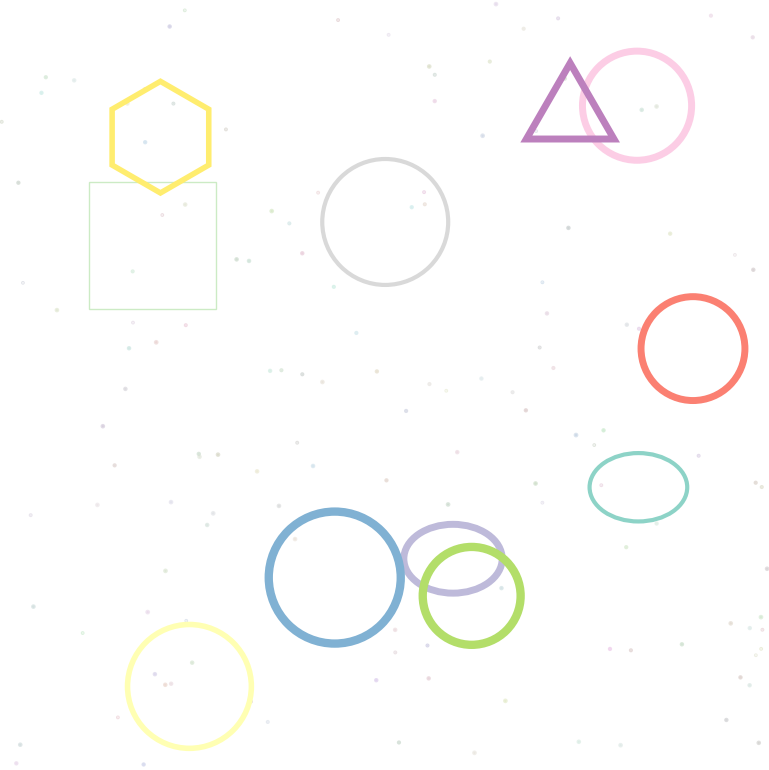[{"shape": "oval", "thickness": 1.5, "radius": 0.32, "center": [0.829, 0.367]}, {"shape": "circle", "thickness": 2, "radius": 0.4, "center": [0.246, 0.109]}, {"shape": "oval", "thickness": 2.5, "radius": 0.32, "center": [0.588, 0.274]}, {"shape": "circle", "thickness": 2.5, "radius": 0.34, "center": [0.9, 0.547]}, {"shape": "circle", "thickness": 3, "radius": 0.43, "center": [0.435, 0.25]}, {"shape": "circle", "thickness": 3, "radius": 0.32, "center": [0.613, 0.226]}, {"shape": "circle", "thickness": 2.5, "radius": 0.35, "center": [0.827, 0.863]}, {"shape": "circle", "thickness": 1.5, "radius": 0.41, "center": [0.5, 0.712]}, {"shape": "triangle", "thickness": 2.5, "radius": 0.33, "center": [0.74, 0.852]}, {"shape": "square", "thickness": 0.5, "radius": 0.41, "center": [0.198, 0.681]}, {"shape": "hexagon", "thickness": 2, "radius": 0.36, "center": [0.208, 0.822]}]